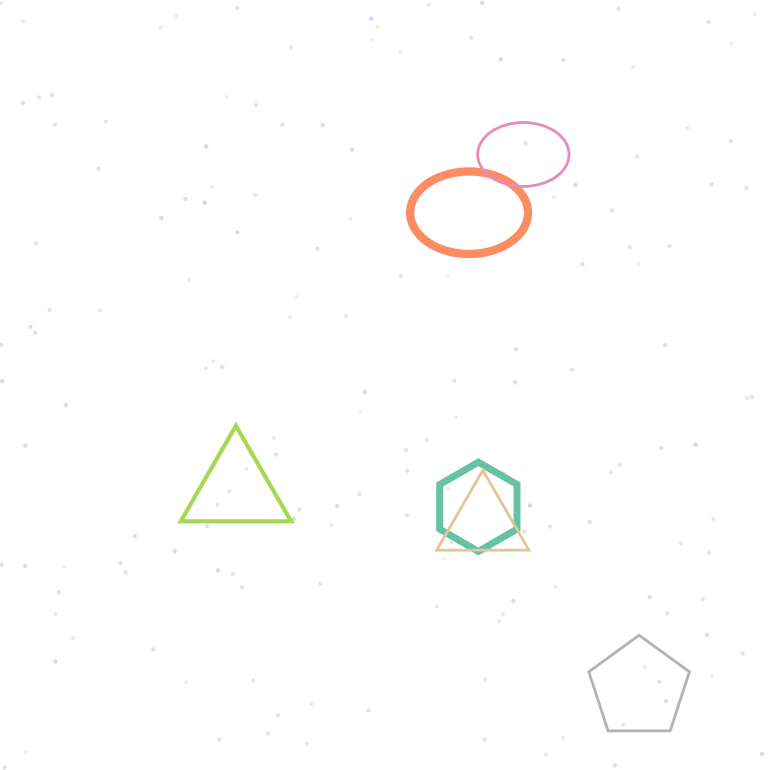[{"shape": "hexagon", "thickness": 2.5, "radius": 0.29, "center": [0.621, 0.342]}, {"shape": "oval", "thickness": 3, "radius": 0.38, "center": [0.609, 0.724]}, {"shape": "oval", "thickness": 1, "radius": 0.3, "center": [0.68, 0.799]}, {"shape": "triangle", "thickness": 1.5, "radius": 0.41, "center": [0.306, 0.364]}, {"shape": "triangle", "thickness": 1, "radius": 0.35, "center": [0.627, 0.32]}, {"shape": "pentagon", "thickness": 1, "radius": 0.34, "center": [0.83, 0.106]}]